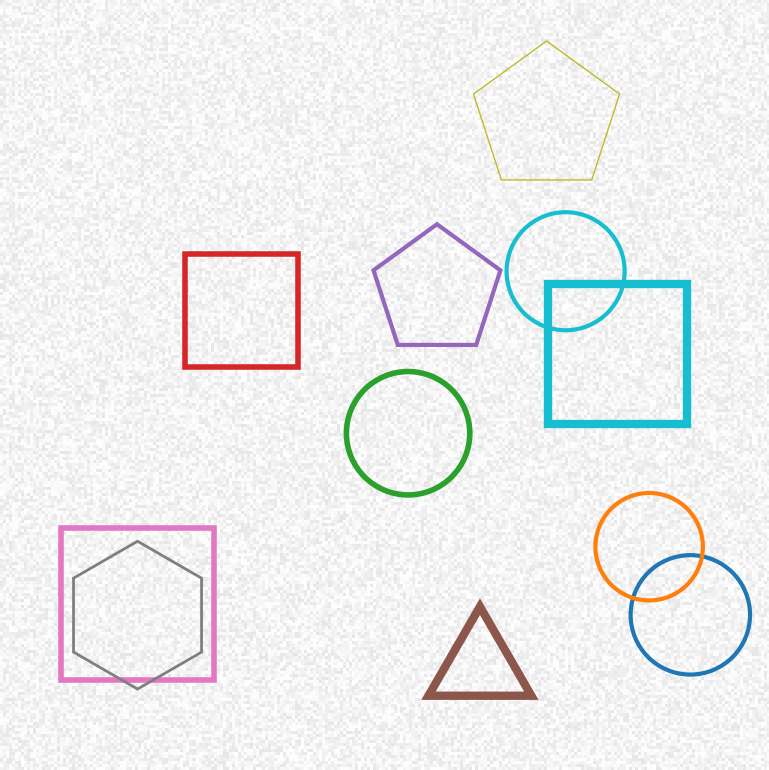[{"shape": "circle", "thickness": 1.5, "radius": 0.39, "center": [0.897, 0.201]}, {"shape": "circle", "thickness": 1.5, "radius": 0.35, "center": [0.843, 0.29]}, {"shape": "circle", "thickness": 2, "radius": 0.4, "center": [0.53, 0.437]}, {"shape": "square", "thickness": 2, "radius": 0.37, "center": [0.314, 0.596]}, {"shape": "pentagon", "thickness": 1.5, "radius": 0.43, "center": [0.567, 0.622]}, {"shape": "triangle", "thickness": 3, "radius": 0.39, "center": [0.623, 0.135]}, {"shape": "square", "thickness": 2, "radius": 0.5, "center": [0.179, 0.216]}, {"shape": "hexagon", "thickness": 1, "radius": 0.48, "center": [0.179, 0.201]}, {"shape": "pentagon", "thickness": 0.5, "radius": 0.5, "center": [0.71, 0.847]}, {"shape": "square", "thickness": 3, "radius": 0.45, "center": [0.802, 0.54]}, {"shape": "circle", "thickness": 1.5, "radius": 0.38, "center": [0.735, 0.648]}]